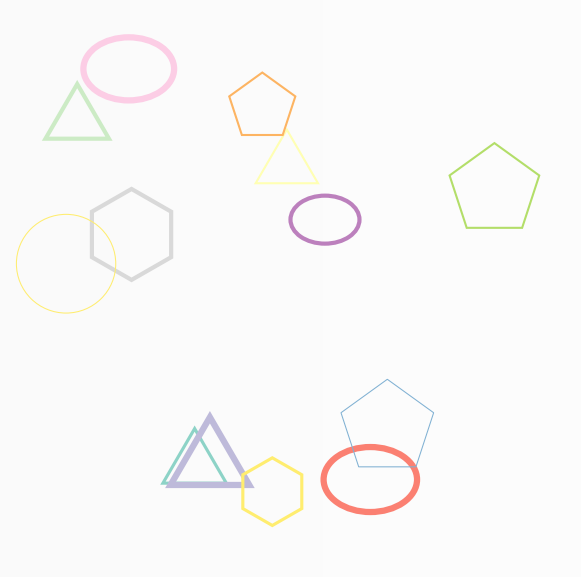[{"shape": "triangle", "thickness": 1.5, "radius": 0.31, "center": [0.335, 0.194]}, {"shape": "triangle", "thickness": 1, "radius": 0.31, "center": [0.493, 0.713]}, {"shape": "triangle", "thickness": 3, "radius": 0.39, "center": [0.361, 0.198]}, {"shape": "oval", "thickness": 3, "radius": 0.4, "center": [0.637, 0.169]}, {"shape": "pentagon", "thickness": 0.5, "radius": 0.42, "center": [0.666, 0.259]}, {"shape": "pentagon", "thickness": 1, "radius": 0.3, "center": [0.451, 0.814]}, {"shape": "pentagon", "thickness": 1, "radius": 0.41, "center": [0.851, 0.67]}, {"shape": "oval", "thickness": 3, "radius": 0.39, "center": [0.222, 0.88]}, {"shape": "hexagon", "thickness": 2, "radius": 0.39, "center": [0.226, 0.593]}, {"shape": "oval", "thickness": 2, "radius": 0.3, "center": [0.559, 0.619]}, {"shape": "triangle", "thickness": 2, "radius": 0.32, "center": [0.133, 0.79]}, {"shape": "hexagon", "thickness": 1.5, "radius": 0.29, "center": [0.468, 0.148]}, {"shape": "circle", "thickness": 0.5, "radius": 0.43, "center": [0.114, 0.542]}]